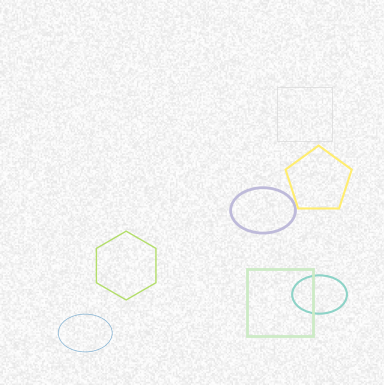[{"shape": "oval", "thickness": 1.5, "radius": 0.36, "center": [0.83, 0.235]}, {"shape": "oval", "thickness": 2, "radius": 0.42, "center": [0.683, 0.454]}, {"shape": "oval", "thickness": 0.5, "radius": 0.35, "center": [0.221, 0.135]}, {"shape": "hexagon", "thickness": 1, "radius": 0.45, "center": [0.328, 0.31]}, {"shape": "square", "thickness": 0.5, "radius": 0.35, "center": [0.791, 0.704]}, {"shape": "square", "thickness": 2, "radius": 0.43, "center": [0.727, 0.215]}, {"shape": "pentagon", "thickness": 1.5, "radius": 0.45, "center": [0.828, 0.532]}]